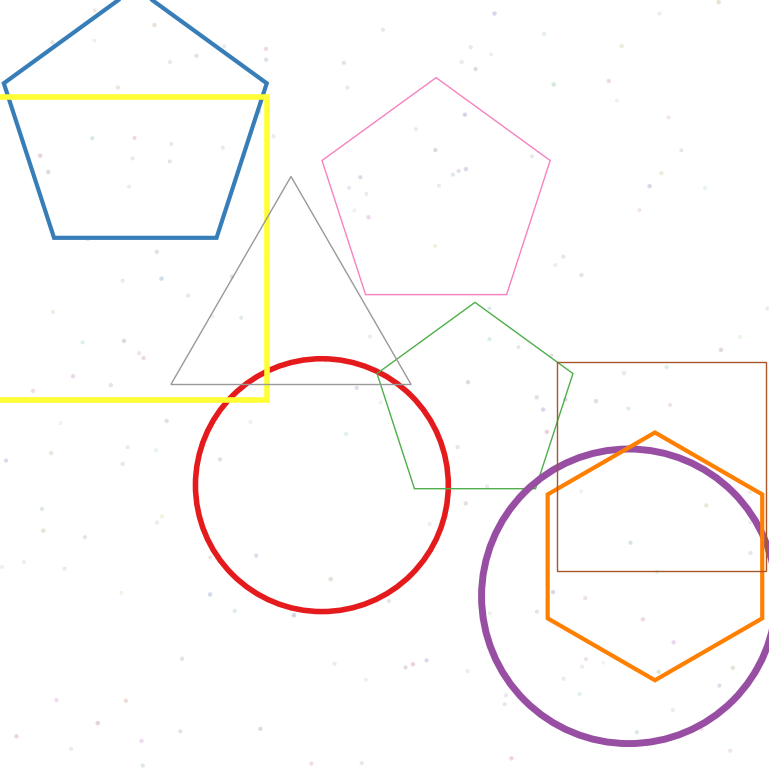[{"shape": "circle", "thickness": 2, "radius": 0.82, "center": [0.418, 0.37]}, {"shape": "pentagon", "thickness": 1.5, "radius": 0.9, "center": [0.176, 0.836]}, {"shape": "pentagon", "thickness": 0.5, "radius": 0.67, "center": [0.617, 0.474]}, {"shape": "circle", "thickness": 2.5, "radius": 0.96, "center": [0.817, 0.226]}, {"shape": "hexagon", "thickness": 1.5, "radius": 0.8, "center": [0.851, 0.277]}, {"shape": "square", "thickness": 2, "radius": 0.98, "center": [0.15, 0.677]}, {"shape": "square", "thickness": 0.5, "radius": 0.68, "center": [0.859, 0.394]}, {"shape": "pentagon", "thickness": 0.5, "radius": 0.78, "center": [0.566, 0.743]}, {"shape": "triangle", "thickness": 0.5, "radius": 0.9, "center": [0.378, 0.591]}]